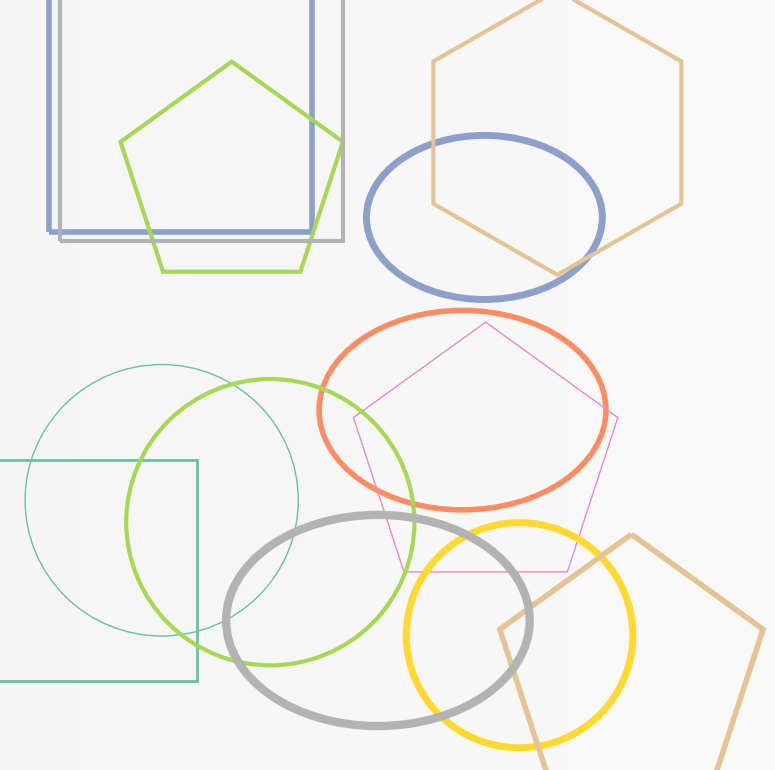[{"shape": "circle", "thickness": 0.5, "radius": 0.88, "center": [0.209, 0.35]}, {"shape": "square", "thickness": 1, "radius": 0.72, "center": [0.111, 0.26]}, {"shape": "oval", "thickness": 2, "radius": 0.93, "center": [0.597, 0.467]}, {"shape": "oval", "thickness": 2.5, "radius": 0.76, "center": [0.625, 0.718]}, {"shape": "square", "thickness": 2, "radius": 0.85, "center": [0.233, 0.869]}, {"shape": "pentagon", "thickness": 0.5, "radius": 0.9, "center": [0.627, 0.402]}, {"shape": "pentagon", "thickness": 1.5, "radius": 0.75, "center": [0.299, 0.769]}, {"shape": "circle", "thickness": 1.5, "radius": 0.93, "center": [0.349, 0.322]}, {"shape": "circle", "thickness": 2.5, "radius": 0.73, "center": [0.67, 0.175]}, {"shape": "pentagon", "thickness": 2, "radius": 0.89, "center": [0.815, 0.128]}, {"shape": "hexagon", "thickness": 1.5, "radius": 0.92, "center": [0.719, 0.828]}, {"shape": "square", "thickness": 1.5, "radius": 0.92, "center": [0.26, 0.87]}, {"shape": "oval", "thickness": 3, "radius": 0.98, "center": [0.488, 0.194]}]